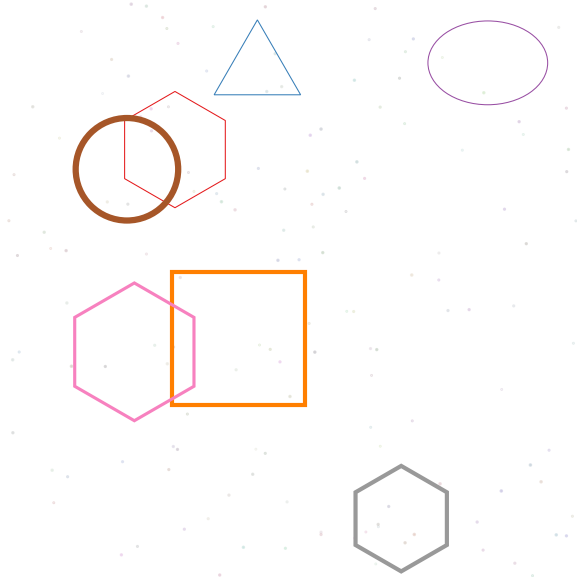[{"shape": "hexagon", "thickness": 0.5, "radius": 0.5, "center": [0.303, 0.74]}, {"shape": "triangle", "thickness": 0.5, "radius": 0.43, "center": [0.446, 0.878]}, {"shape": "oval", "thickness": 0.5, "radius": 0.52, "center": [0.845, 0.89]}, {"shape": "square", "thickness": 2, "radius": 0.58, "center": [0.413, 0.412]}, {"shape": "circle", "thickness": 3, "radius": 0.44, "center": [0.22, 0.706]}, {"shape": "hexagon", "thickness": 1.5, "radius": 0.6, "center": [0.233, 0.39]}, {"shape": "hexagon", "thickness": 2, "radius": 0.46, "center": [0.695, 0.101]}]